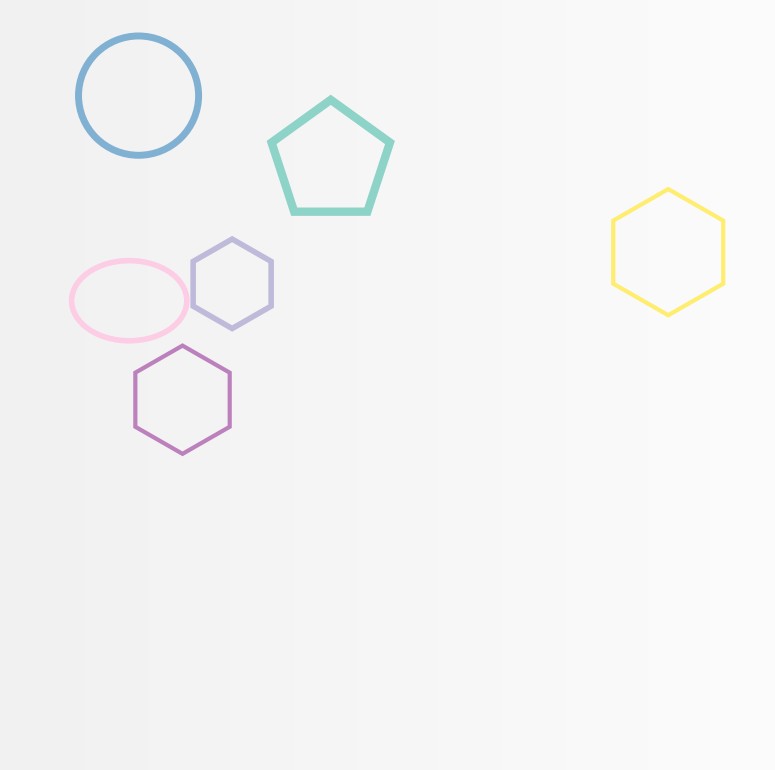[{"shape": "pentagon", "thickness": 3, "radius": 0.4, "center": [0.427, 0.79]}, {"shape": "hexagon", "thickness": 2, "radius": 0.29, "center": [0.3, 0.631]}, {"shape": "circle", "thickness": 2.5, "radius": 0.39, "center": [0.179, 0.876]}, {"shape": "oval", "thickness": 2, "radius": 0.37, "center": [0.167, 0.609]}, {"shape": "hexagon", "thickness": 1.5, "radius": 0.35, "center": [0.236, 0.481]}, {"shape": "hexagon", "thickness": 1.5, "radius": 0.41, "center": [0.862, 0.673]}]